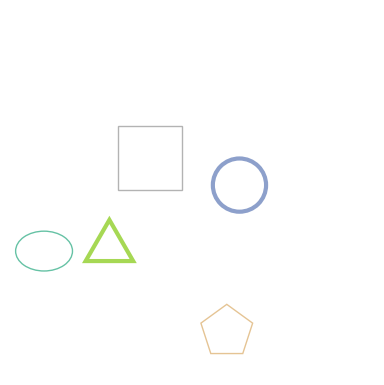[{"shape": "oval", "thickness": 1, "radius": 0.37, "center": [0.114, 0.348]}, {"shape": "circle", "thickness": 3, "radius": 0.35, "center": [0.622, 0.519]}, {"shape": "triangle", "thickness": 3, "radius": 0.36, "center": [0.284, 0.358]}, {"shape": "pentagon", "thickness": 1, "radius": 0.35, "center": [0.589, 0.139]}, {"shape": "square", "thickness": 1, "radius": 0.42, "center": [0.39, 0.59]}]